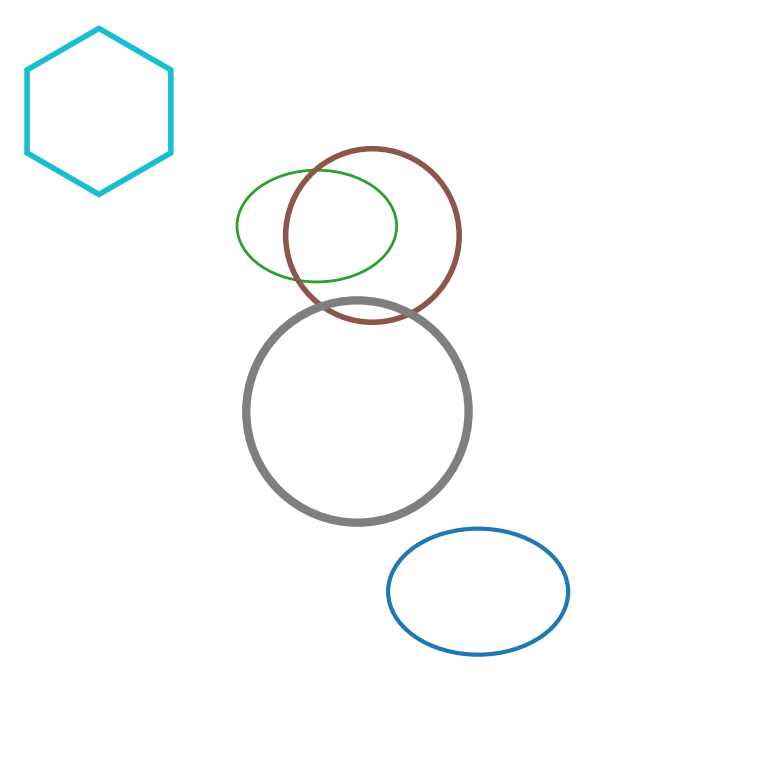[{"shape": "oval", "thickness": 1.5, "radius": 0.58, "center": [0.621, 0.232]}, {"shape": "oval", "thickness": 1, "radius": 0.52, "center": [0.411, 0.706]}, {"shape": "circle", "thickness": 2, "radius": 0.56, "center": [0.484, 0.694]}, {"shape": "circle", "thickness": 3, "radius": 0.72, "center": [0.464, 0.466]}, {"shape": "hexagon", "thickness": 2, "radius": 0.54, "center": [0.128, 0.855]}]